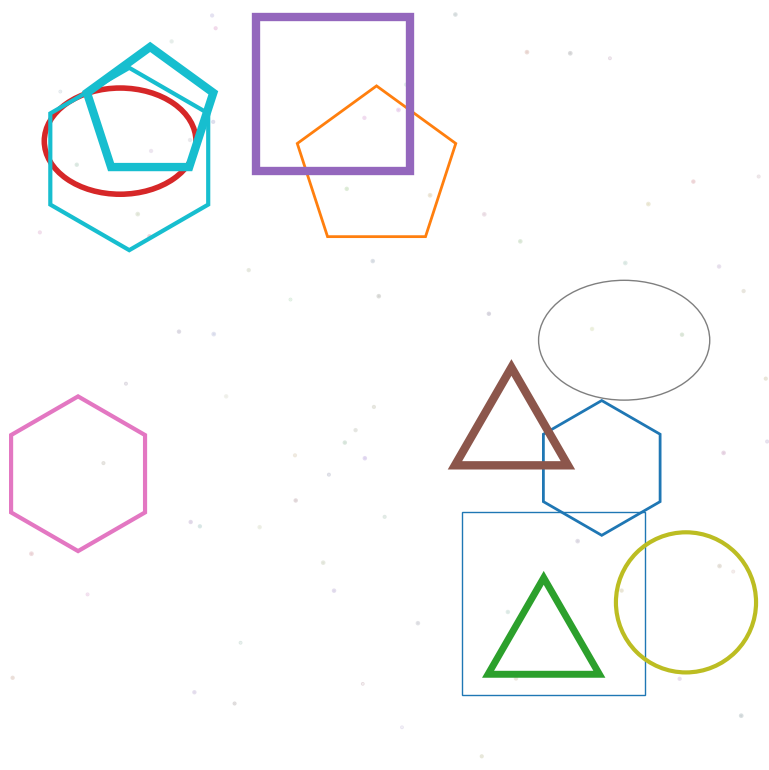[{"shape": "square", "thickness": 0.5, "radius": 0.59, "center": [0.719, 0.216]}, {"shape": "hexagon", "thickness": 1, "radius": 0.44, "center": [0.781, 0.392]}, {"shape": "pentagon", "thickness": 1, "radius": 0.54, "center": [0.489, 0.78]}, {"shape": "triangle", "thickness": 2.5, "radius": 0.42, "center": [0.706, 0.166]}, {"shape": "oval", "thickness": 2, "radius": 0.49, "center": [0.156, 0.817]}, {"shape": "square", "thickness": 3, "radius": 0.5, "center": [0.432, 0.878]}, {"shape": "triangle", "thickness": 3, "radius": 0.42, "center": [0.664, 0.438]}, {"shape": "hexagon", "thickness": 1.5, "radius": 0.5, "center": [0.101, 0.385]}, {"shape": "oval", "thickness": 0.5, "radius": 0.56, "center": [0.811, 0.558]}, {"shape": "circle", "thickness": 1.5, "radius": 0.45, "center": [0.891, 0.218]}, {"shape": "pentagon", "thickness": 3, "radius": 0.43, "center": [0.195, 0.853]}, {"shape": "hexagon", "thickness": 1.5, "radius": 0.59, "center": [0.168, 0.794]}]